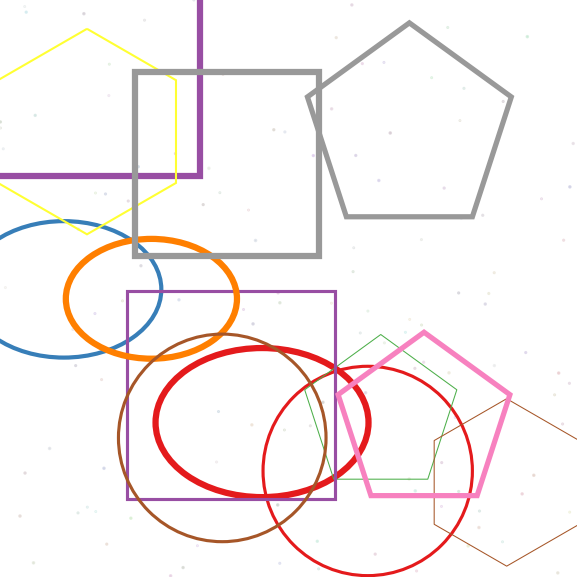[{"shape": "circle", "thickness": 1.5, "radius": 0.91, "center": [0.637, 0.184]}, {"shape": "oval", "thickness": 3, "radius": 0.92, "center": [0.454, 0.267]}, {"shape": "oval", "thickness": 2, "radius": 0.84, "center": [0.111, 0.498]}, {"shape": "pentagon", "thickness": 0.5, "radius": 0.69, "center": [0.659, 0.281]}, {"shape": "square", "thickness": 1.5, "radius": 0.9, "center": [0.4, 0.315]}, {"shape": "square", "thickness": 3, "radius": 0.93, "center": [0.159, 0.881]}, {"shape": "oval", "thickness": 3, "radius": 0.74, "center": [0.262, 0.482]}, {"shape": "hexagon", "thickness": 1, "radius": 0.89, "center": [0.151, 0.771]}, {"shape": "hexagon", "thickness": 0.5, "radius": 0.72, "center": [0.877, 0.164]}, {"shape": "circle", "thickness": 1.5, "radius": 0.9, "center": [0.385, 0.241]}, {"shape": "pentagon", "thickness": 2.5, "radius": 0.78, "center": [0.734, 0.267]}, {"shape": "square", "thickness": 3, "radius": 0.79, "center": [0.393, 0.716]}, {"shape": "pentagon", "thickness": 2.5, "radius": 0.93, "center": [0.709, 0.774]}]